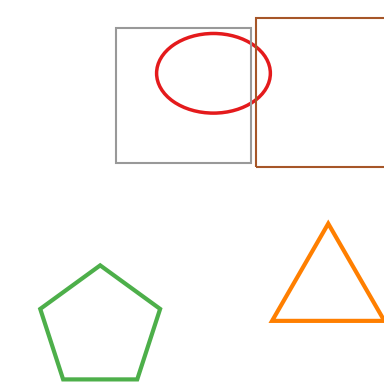[{"shape": "oval", "thickness": 2.5, "radius": 0.74, "center": [0.554, 0.81]}, {"shape": "pentagon", "thickness": 3, "radius": 0.82, "center": [0.26, 0.147]}, {"shape": "triangle", "thickness": 3, "radius": 0.84, "center": [0.853, 0.251]}, {"shape": "square", "thickness": 1.5, "radius": 0.97, "center": [0.857, 0.76]}, {"shape": "square", "thickness": 1.5, "radius": 0.88, "center": [0.476, 0.751]}]